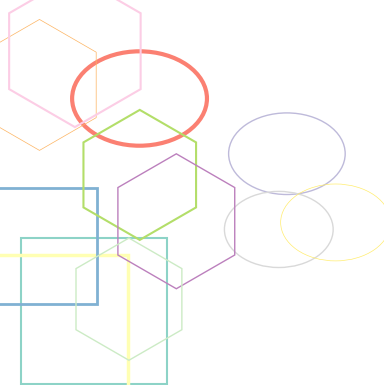[{"shape": "square", "thickness": 1.5, "radius": 0.95, "center": [0.244, 0.192]}, {"shape": "square", "thickness": 2.5, "radius": 0.91, "center": [0.149, 0.154]}, {"shape": "oval", "thickness": 1, "radius": 0.76, "center": [0.745, 0.601]}, {"shape": "oval", "thickness": 3, "radius": 0.88, "center": [0.362, 0.744]}, {"shape": "square", "thickness": 2, "radius": 0.75, "center": [0.102, 0.361]}, {"shape": "hexagon", "thickness": 0.5, "radius": 0.85, "center": [0.103, 0.779]}, {"shape": "hexagon", "thickness": 1.5, "radius": 0.84, "center": [0.363, 0.546]}, {"shape": "hexagon", "thickness": 1.5, "radius": 0.99, "center": [0.195, 0.867]}, {"shape": "oval", "thickness": 1, "radius": 0.71, "center": [0.724, 0.404]}, {"shape": "hexagon", "thickness": 1, "radius": 0.88, "center": [0.458, 0.425]}, {"shape": "hexagon", "thickness": 1, "radius": 0.79, "center": [0.335, 0.223]}, {"shape": "oval", "thickness": 0.5, "radius": 0.71, "center": [0.872, 0.422]}]